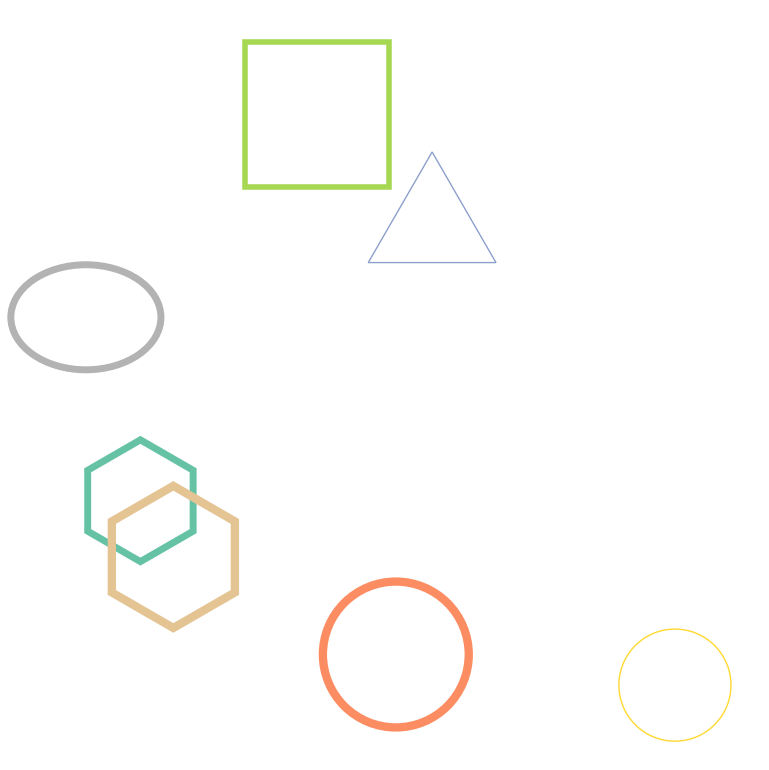[{"shape": "hexagon", "thickness": 2.5, "radius": 0.4, "center": [0.182, 0.35]}, {"shape": "circle", "thickness": 3, "radius": 0.47, "center": [0.514, 0.15]}, {"shape": "triangle", "thickness": 0.5, "radius": 0.48, "center": [0.561, 0.707]}, {"shape": "square", "thickness": 2, "radius": 0.47, "center": [0.412, 0.851]}, {"shape": "circle", "thickness": 0.5, "radius": 0.36, "center": [0.877, 0.11]}, {"shape": "hexagon", "thickness": 3, "radius": 0.46, "center": [0.225, 0.277]}, {"shape": "oval", "thickness": 2.5, "radius": 0.49, "center": [0.112, 0.588]}]